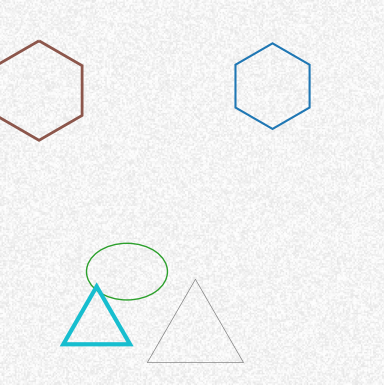[{"shape": "hexagon", "thickness": 1.5, "radius": 0.56, "center": [0.708, 0.776]}, {"shape": "oval", "thickness": 1, "radius": 0.53, "center": [0.33, 0.294]}, {"shape": "hexagon", "thickness": 2, "radius": 0.65, "center": [0.101, 0.765]}, {"shape": "triangle", "thickness": 0.5, "radius": 0.72, "center": [0.508, 0.13]}, {"shape": "triangle", "thickness": 3, "radius": 0.5, "center": [0.251, 0.156]}]